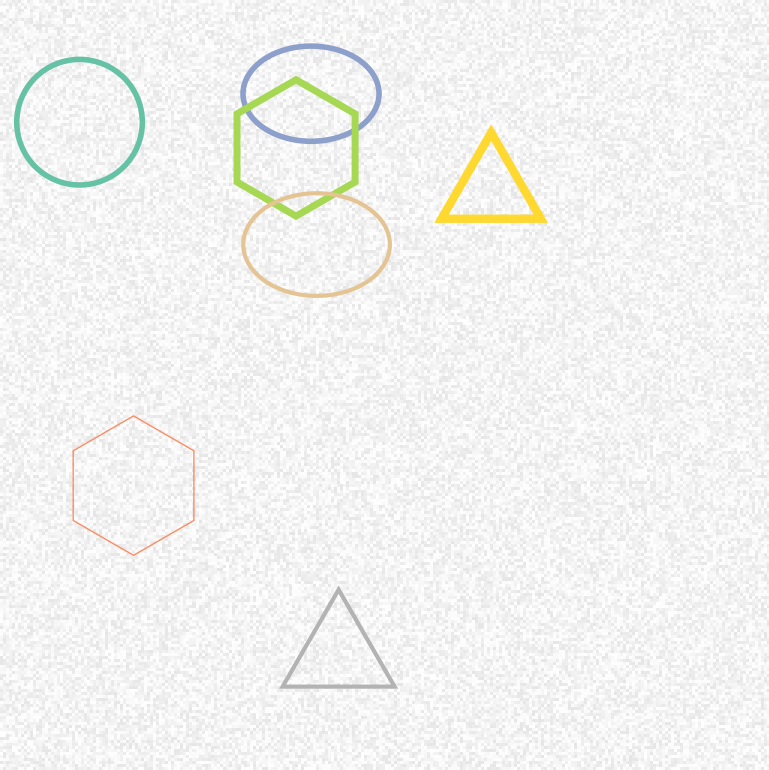[{"shape": "circle", "thickness": 2, "radius": 0.41, "center": [0.103, 0.841]}, {"shape": "hexagon", "thickness": 0.5, "radius": 0.45, "center": [0.173, 0.369]}, {"shape": "oval", "thickness": 2, "radius": 0.44, "center": [0.404, 0.878]}, {"shape": "hexagon", "thickness": 2.5, "radius": 0.44, "center": [0.384, 0.808]}, {"shape": "triangle", "thickness": 3, "radius": 0.37, "center": [0.638, 0.753]}, {"shape": "oval", "thickness": 1.5, "radius": 0.48, "center": [0.411, 0.682]}, {"shape": "triangle", "thickness": 1.5, "radius": 0.42, "center": [0.44, 0.15]}]